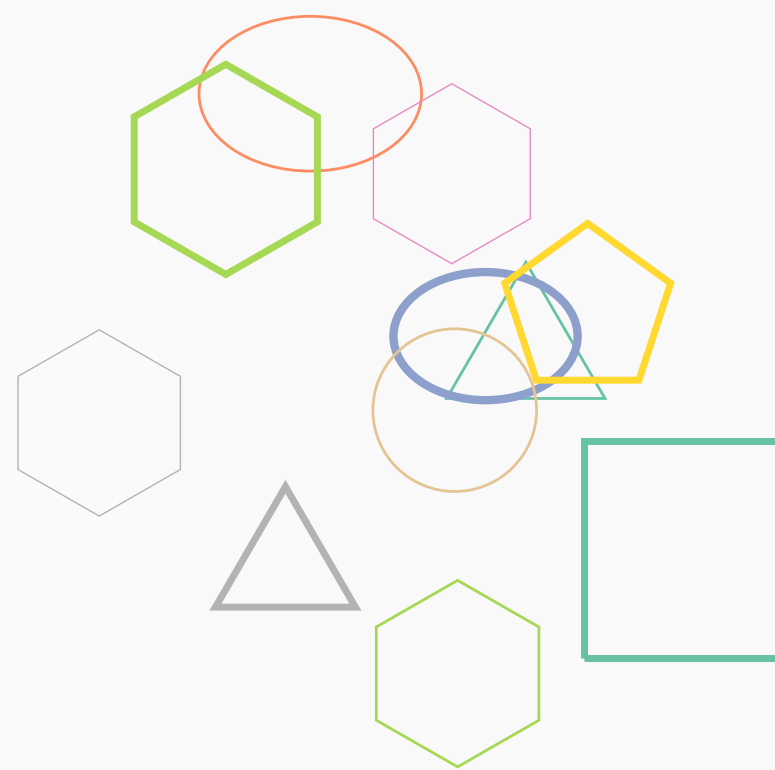[{"shape": "square", "thickness": 2.5, "radius": 0.71, "center": [0.895, 0.286]}, {"shape": "triangle", "thickness": 1, "radius": 0.59, "center": [0.678, 0.542]}, {"shape": "oval", "thickness": 1, "radius": 0.72, "center": [0.4, 0.878]}, {"shape": "oval", "thickness": 3, "radius": 0.59, "center": [0.626, 0.563]}, {"shape": "hexagon", "thickness": 0.5, "radius": 0.58, "center": [0.583, 0.774]}, {"shape": "hexagon", "thickness": 2.5, "radius": 0.68, "center": [0.291, 0.78]}, {"shape": "hexagon", "thickness": 1, "radius": 0.61, "center": [0.59, 0.125]}, {"shape": "pentagon", "thickness": 2.5, "radius": 0.56, "center": [0.758, 0.597]}, {"shape": "circle", "thickness": 1, "radius": 0.53, "center": [0.587, 0.467]}, {"shape": "hexagon", "thickness": 0.5, "radius": 0.6, "center": [0.128, 0.451]}, {"shape": "triangle", "thickness": 2.5, "radius": 0.52, "center": [0.368, 0.264]}]